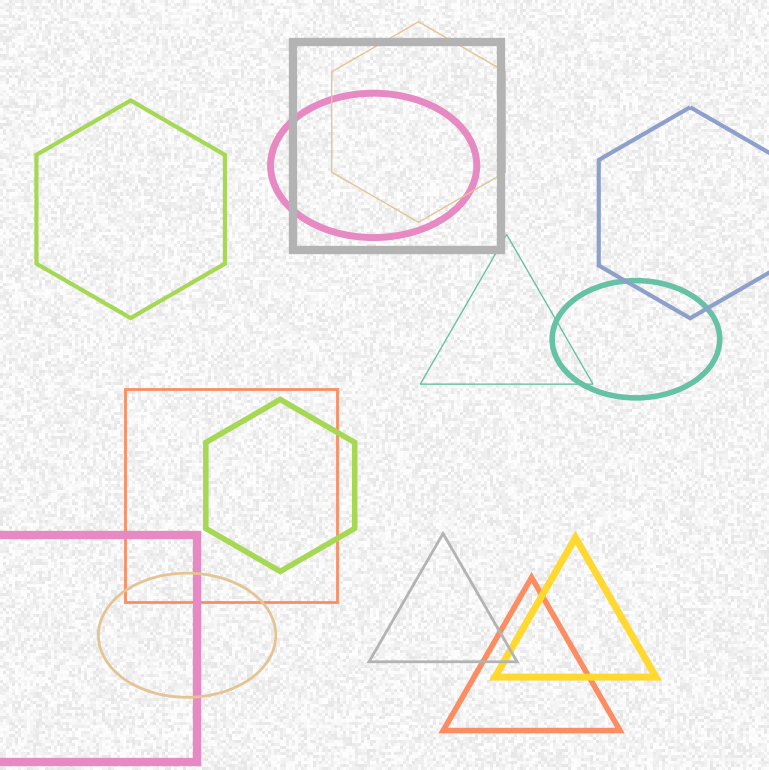[{"shape": "triangle", "thickness": 0.5, "radius": 0.65, "center": [0.658, 0.566]}, {"shape": "oval", "thickness": 2, "radius": 0.54, "center": [0.826, 0.559]}, {"shape": "triangle", "thickness": 2, "radius": 0.66, "center": [0.69, 0.117]}, {"shape": "square", "thickness": 1, "radius": 0.69, "center": [0.3, 0.356]}, {"shape": "hexagon", "thickness": 1.5, "radius": 0.69, "center": [0.896, 0.724]}, {"shape": "square", "thickness": 3, "radius": 0.74, "center": [0.109, 0.158]}, {"shape": "oval", "thickness": 2.5, "radius": 0.67, "center": [0.485, 0.785]}, {"shape": "hexagon", "thickness": 2, "radius": 0.56, "center": [0.364, 0.37]}, {"shape": "hexagon", "thickness": 1.5, "radius": 0.71, "center": [0.17, 0.728]}, {"shape": "triangle", "thickness": 2.5, "radius": 0.6, "center": [0.747, 0.181]}, {"shape": "hexagon", "thickness": 0.5, "radius": 0.65, "center": [0.544, 0.842]}, {"shape": "oval", "thickness": 1, "radius": 0.58, "center": [0.243, 0.175]}, {"shape": "triangle", "thickness": 1, "radius": 0.56, "center": [0.575, 0.196]}, {"shape": "square", "thickness": 3, "radius": 0.67, "center": [0.516, 0.81]}]